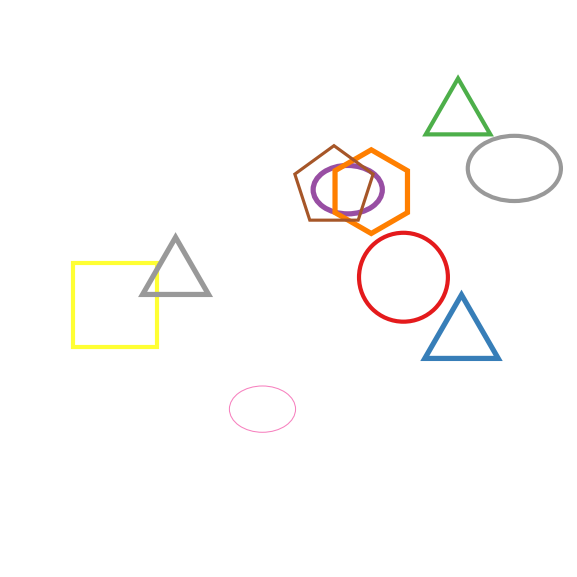[{"shape": "circle", "thickness": 2, "radius": 0.38, "center": [0.699, 0.519]}, {"shape": "triangle", "thickness": 2.5, "radius": 0.37, "center": [0.799, 0.415]}, {"shape": "triangle", "thickness": 2, "radius": 0.32, "center": [0.793, 0.799]}, {"shape": "oval", "thickness": 2.5, "radius": 0.3, "center": [0.602, 0.671]}, {"shape": "hexagon", "thickness": 2.5, "radius": 0.36, "center": [0.643, 0.667]}, {"shape": "square", "thickness": 2, "radius": 0.36, "center": [0.199, 0.471]}, {"shape": "pentagon", "thickness": 1.5, "radius": 0.36, "center": [0.578, 0.676]}, {"shape": "oval", "thickness": 0.5, "radius": 0.29, "center": [0.455, 0.291]}, {"shape": "oval", "thickness": 2, "radius": 0.4, "center": [0.891, 0.707]}, {"shape": "triangle", "thickness": 2.5, "radius": 0.33, "center": [0.304, 0.522]}]